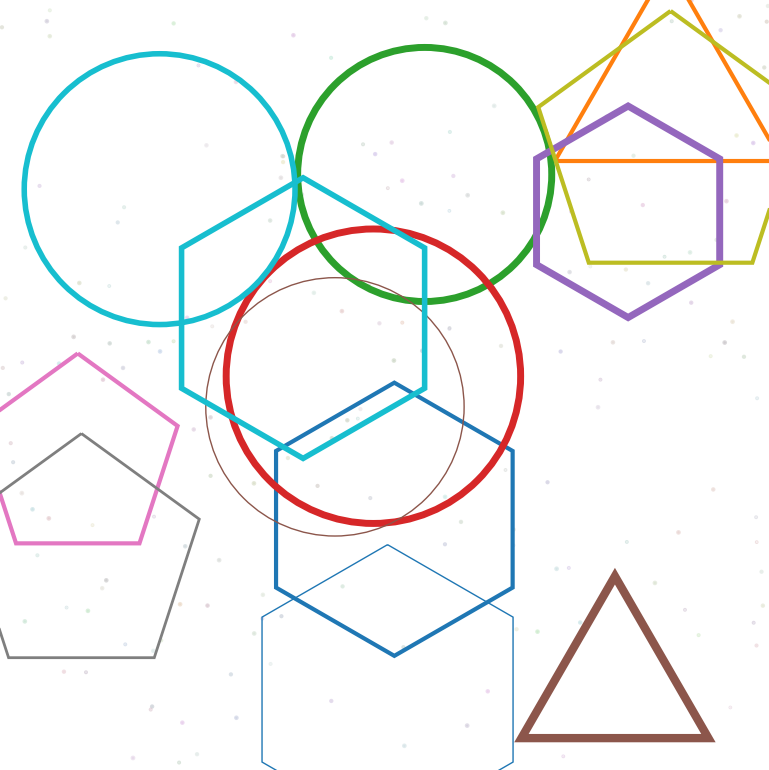[{"shape": "hexagon", "thickness": 1.5, "radius": 0.89, "center": [0.512, 0.326]}, {"shape": "hexagon", "thickness": 0.5, "radius": 0.94, "center": [0.503, 0.104]}, {"shape": "triangle", "thickness": 1.5, "radius": 0.85, "center": [0.868, 0.876]}, {"shape": "circle", "thickness": 2.5, "radius": 0.82, "center": [0.552, 0.773]}, {"shape": "circle", "thickness": 2.5, "radius": 0.96, "center": [0.485, 0.511]}, {"shape": "hexagon", "thickness": 2.5, "radius": 0.69, "center": [0.816, 0.725]}, {"shape": "triangle", "thickness": 3, "radius": 0.7, "center": [0.799, 0.112]}, {"shape": "circle", "thickness": 0.5, "radius": 0.84, "center": [0.435, 0.472]}, {"shape": "pentagon", "thickness": 1.5, "radius": 0.68, "center": [0.101, 0.405]}, {"shape": "pentagon", "thickness": 1, "radius": 0.8, "center": [0.106, 0.276]}, {"shape": "pentagon", "thickness": 1.5, "radius": 0.9, "center": [0.871, 0.805]}, {"shape": "hexagon", "thickness": 2, "radius": 0.91, "center": [0.394, 0.587]}, {"shape": "circle", "thickness": 2, "radius": 0.88, "center": [0.207, 0.754]}]